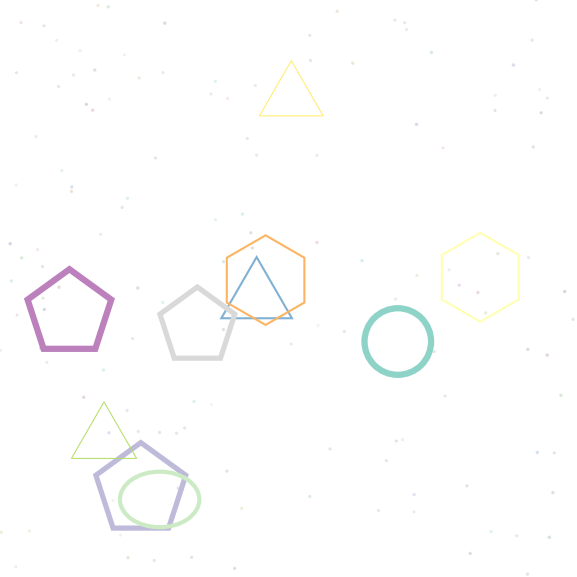[{"shape": "circle", "thickness": 3, "radius": 0.29, "center": [0.689, 0.408]}, {"shape": "hexagon", "thickness": 1, "radius": 0.38, "center": [0.832, 0.519]}, {"shape": "pentagon", "thickness": 2.5, "radius": 0.41, "center": [0.244, 0.151]}, {"shape": "triangle", "thickness": 1, "radius": 0.35, "center": [0.444, 0.483]}, {"shape": "hexagon", "thickness": 1, "radius": 0.39, "center": [0.46, 0.514]}, {"shape": "triangle", "thickness": 0.5, "radius": 0.33, "center": [0.18, 0.238]}, {"shape": "pentagon", "thickness": 2.5, "radius": 0.34, "center": [0.342, 0.434]}, {"shape": "pentagon", "thickness": 3, "radius": 0.38, "center": [0.12, 0.457]}, {"shape": "oval", "thickness": 2, "radius": 0.34, "center": [0.276, 0.134]}, {"shape": "triangle", "thickness": 0.5, "radius": 0.32, "center": [0.504, 0.83]}]